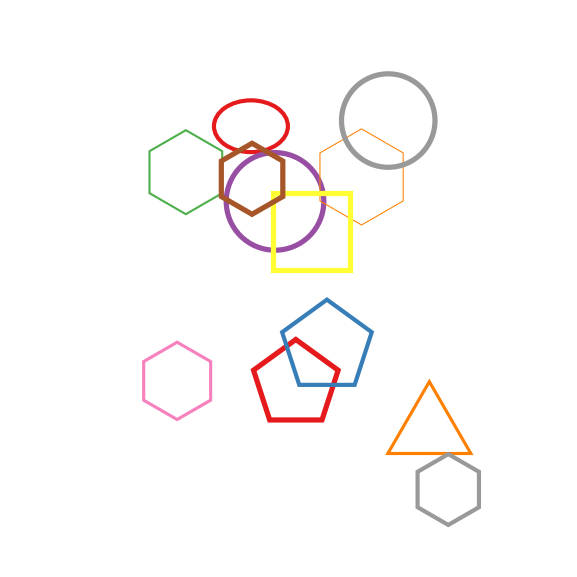[{"shape": "oval", "thickness": 2, "radius": 0.32, "center": [0.435, 0.781]}, {"shape": "pentagon", "thickness": 2.5, "radius": 0.39, "center": [0.512, 0.334]}, {"shape": "pentagon", "thickness": 2, "radius": 0.41, "center": [0.566, 0.399]}, {"shape": "hexagon", "thickness": 1, "radius": 0.36, "center": [0.322, 0.701]}, {"shape": "circle", "thickness": 2.5, "radius": 0.42, "center": [0.476, 0.65]}, {"shape": "triangle", "thickness": 1.5, "radius": 0.41, "center": [0.743, 0.255]}, {"shape": "hexagon", "thickness": 0.5, "radius": 0.42, "center": [0.626, 0.693]}, {"shape": "square", "thickness": 2.5, "radius": 0.33, "center": [0.539, 0.598]}, {"shape": "hexagon", "thickness": 2.5, "radius": 0.31, "center": [0.436, 0.69]}, {"shape": "hexagon", "thickness": 1.5, "radius": 0.33, "center": [0.307, 0.34]}, {"shape": "hexagon", "thickness": 2, "radius": 0.31, "center": [0.776, 0.151]}, {"shape": "circle", "thickness": 2.5, "radius": 0.4, "center": [0.672, 0.79]}]